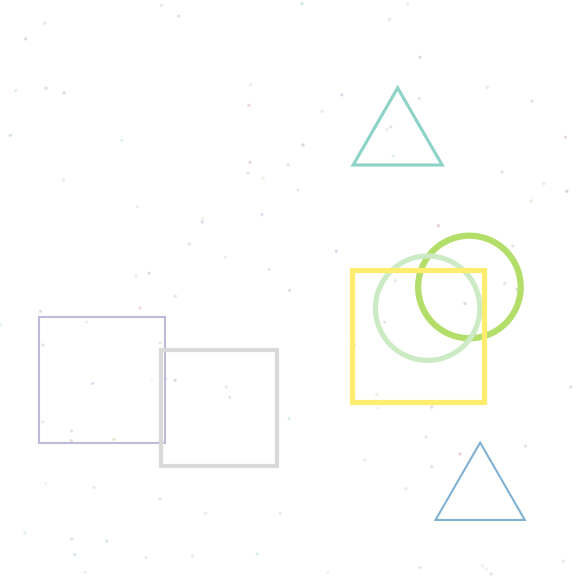[{"shape": "triangle", "thickness": 1.5, "radius": 0.45, "center": [0.689, 0.758]}, {"shape": "square", "thickness": 1, "radius": 0.55, "center": [0.176, 0.34]}, {"shape": "triangle", "thickness": 1, "radius": 0.45, "center": [0.831, 0.143]}, {"shape": "circle", "thickness": 3, "radius": 0.44, "center": [0.813, 0.502]}, {"shape": "square", "thickness": 2, "radius": 0.5, "center": [0.38, 0.293]}, {"shape": "circle", "thickness": 2.5, "radius": 0.45, "center": [0.74, 0.465]}, {"shape": "square", "thickness": 2.5, "radius": 0.57, "center": [0.724, 0.418]}]